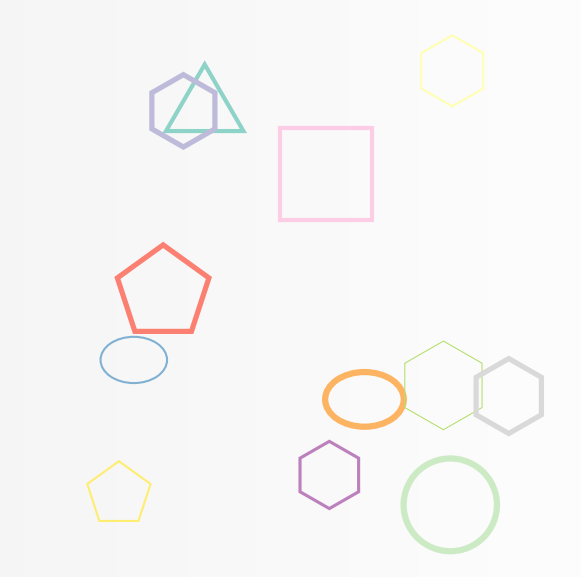[{"shape": "triangle", "thickness": 2, "radius": 0.38, "center": [0.352, 0.811]}, {"shape": "hexagon", "thickness": 1, "radius": 0.31, "center": [0.778, 0.877]}, {"shape": "hexagon", "thickness": 2.5, "radius": 0.31, "center": [0.316, 0.807]}, {"shape": "pentagon", "thickness": 2.5, "radius": 0.41, "center": [0.281, 0.492]}, {"shape": "oval", "thickness": 1, "radius": 0.29, "center": [0.23, 0.376]}, {"shape": "oval", "thickness": 3, "radius": 0.34, "center": [0.627, 0.308]}, {"shape": "hexagon", "thickness": 0.5, "radius": 0.38, "center": [0.763, 0.332]}, {"shape": "square", "thickness": 2, "radius": 0.4, "center": [0.56, 0.698]}, {"shape": "hexagon", "thickness": 2.5, "radius": 0.32, "center": [0.875, 0.313]}, {"shape": "hexagon", "thickness": 1.5, "radius": 0.29, "center": [0.567, 0.177]}, {"shape": "circle", "thickness": 3, "radius": 0.4, "center": [0.775, 0.125]}, {"shape": "pentagon", "thickness": 1, "radius": 0.29, "center": [0.205, 0.143]}]